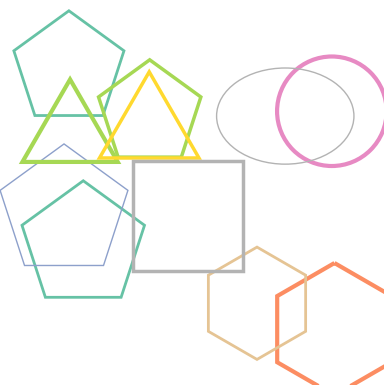[{"shape": "pentagon", "thickness": 2, "radius": 0.84, "center": [0.216, 0.363]}, {"shape": "pentagon", "thickness": 2, "radius": 0.75, "center": [0.179, 0.822]}, {"shape": "hexagon", "thickness": 3, "radius": 0.86, "center": [0.869, 0.145]}, {"shape": "pentagon", "thickness": 1, "radius": 0.87, "center": [0.166, 0.452]}, {"shape": "circle", "thickness": 3, "radius": 0.71, "center": [0.862, 0.711]}, {"shape": "triangle", "thickness": 3, "radius": 0.71, "center": [0.182, 0.651]}, {"shape": "pentagon", "thickness": 2.5, "radius": 0.7, "center": [0.389, 0.705]}, {"shape": "triangle", "thickness": 2.5, "radius": 0.75, "center": [0.388, 0.664]}, {"shape": "hexagon", "thickness": 2, "radius": 0.73, "center": [0.668, 0.212]}, {"shape": "oval", "thickness": 1, "radius": 0.89, "center": [0.741, 0.699]}, {"shape": "square", "thickness": 2.5, "radius": 0.71, "center": [0.487, 0.439]}]